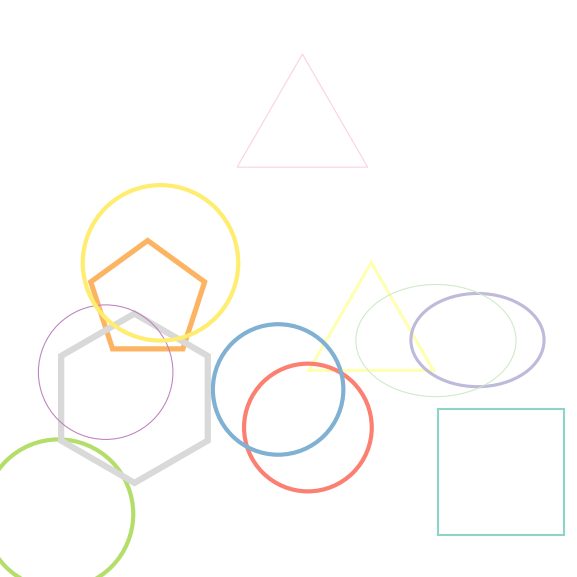[{"shape": "square", "thickness": 1, "radius": 0.55, "center": [0.868, 0.182]}, {"shape": "triangle", "thickness": 1.5, "radius": 0.62, "center": [0.643, 0.42]}, {"shape": "oval", "thickness": 1.5, "radius": 0.58, "center": [0.827, 0.41]}, {"shape": "circle", "thickness": 2, "radius": 0.55, "center": [0.533, 0.259]}, {"shape": "circle", "thickness": 2, "radius": 0.56, "center": [0.482, 0.325]}, {"shape": "pentagon", "thickness": 2.5, "radius": 0.52, "center": [0.256, 0.479]}, {"shape": "circle", "thickness": 2, "radius": 0.65, "center": [0.101, 0.109]}, {"shape": "triangle", "thickness": 0.5, "radius": 0.65, "center": [0.524, 0.775]}, {"shape": "hexagon", "thickness": 3, "radius": 0.73, "center": [0.233, 0.31]}, {"shape": "circle", "thickness": 0.5, "radius": 0.58, "center": [0.183, 0.355]}, {"shape": "oval", "thickness": 0.5, "radius": 0.69, "center": [0.755, 0.409]}, {"shape": "circle", "thickness": 2, "radius": 0.67, "center": [0.278, 0.544]}]